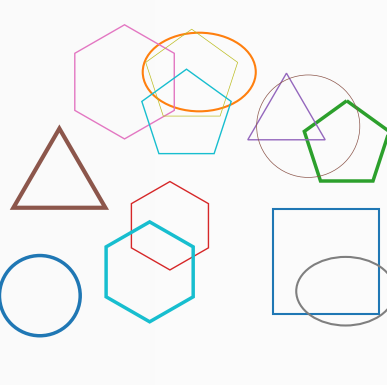[{"shape": "circle", "thickness": 2.5, "radius": 0.52, "center": [0.103, 0.232]}, {"shape": "square", "thickness": 1.5, "radius": 0.68, "center": [0.841, 0.32]}, {"shape": "oval", "thickness": 1.5, "radius": 0.73, "center": [0.514, 0.813]}, {"shape": "pentagon", "thickness": 2.5, "radius": 0.58, "center": [0.895, 0.623]}, {"shape": "hexagon", "thickness": 1, "radius": 0.57, "center": [0.439, 0.414]}, {"shape": "triangle", "thickness": 1, "radius": 0.58, "center": [0.739, 0.695]}, {"shape": "triangle", "thickness": 3, "radius": 0.69, "center": [0.153, 0.529]}, {"shape": "circle", "thickness": 0.5, "radius": 0.67, "center": [0.795, 0.672]}, {"shape": "hexagon", "thickness": 1, "radius": 0.74, "center": [0.321, 0.787]}, {"shape": "oval", "thickness": 1.5, "radius": 0.64, "center": [0.892, 0.244]}, {"shape": "pentagon", "thickness": 0.5, "radius": 0.62, "center": [0.495, 0.799]}, {"shape": "pentagon", "thickness": 1, "radius": 0.61, "center": [0.481, 0.699]}, {"shape": "hexagon", "thickness": 2.5, "radius": 0.65, "center": [0.386, 0.294]}]